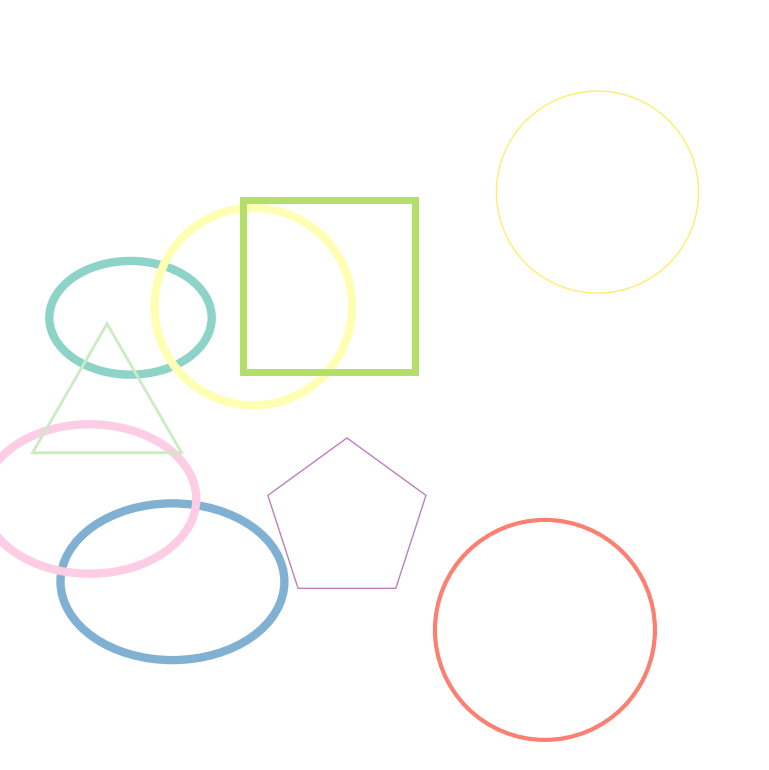[{"shape": "oval", "thickness": 3, "radius": 0.53, "center": [0.169, 0.587]}, {"shape": "circle", "thickness": 3, "radius": 0.64, "center": [0.329, 0.602]}, {"shape": "circle", "thickness": 1.5, "radius": 0.71, "center": [0.708, 0.182]}, {"shape": "oval", "thickness": 3, "radius": 0.73, "center": [0.224, 0.245]}, {"shape": "square", "thickness": 2.5, "radius": 0.56, "center": [0.427, 0.628]}, {"shape": "oval", "thickness": 3, "radius": 0.69, "center": [0.116, 0.352]}, {"shape": "pentagon", "thickness": 0.5, "radius": 0.54, "center": [0.451, 0.323]}, {"shape": "triangle", "thickness": 1, "radius": 0.56, "center": [0.139, 0.468]}, {"shape": "circle", "thickness": 0.5, "radius": 0.66, "center": [0.776, 0.751]}]